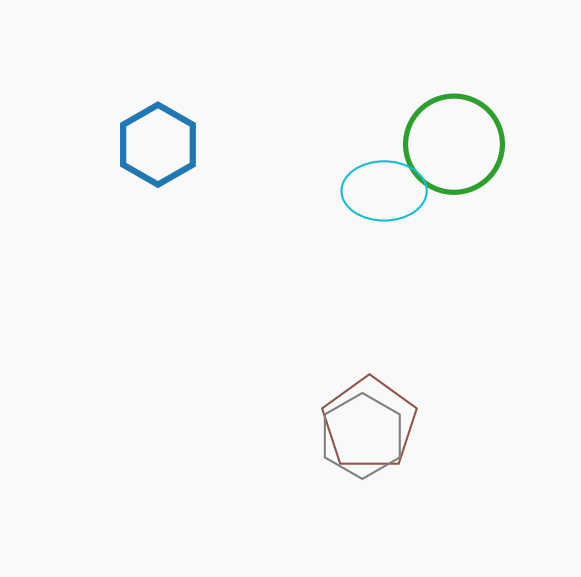[{"shape": "hexagon", "thickness": 3, "radius": 0.35, "center": [0.272, 0.749]}, {"shape": "circle", "thickness": 2.5, "radius": 0.42, "center": [0.781, 0.749]}, {"shape": "pentagon", "thickness": 1, "radius": 0.43, "center": [0.636, 0.265]}, {"shape": "hexagon", "thickness": 1, "radius": 0.37, "center": [0.623, 0.244]}, {"shape": "oval", "thickness": 1, "radius": 0.37, "center": [0.661, 0.669]}]